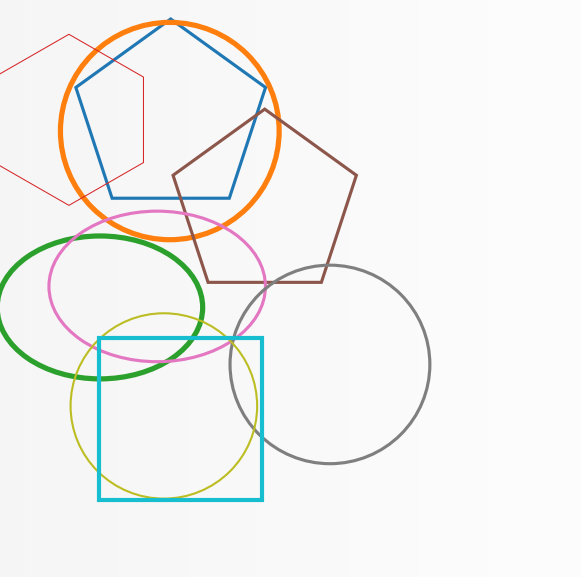[{"shape": "pentagon", "thickness": 1.5, "radius": 0.86, "center": [0.294, 0.795]}, {"shape": "circle", "thickness": 2.5, "radius": 0.94, "center": [0.292, 0.772]}, {"shape": "oval", "thickness": 2.5, "radius": 0.88, "center": [0.172, 0.467]}, {"shape": "hexagon", "thickness": 0.5, "radius": 0.74, "center": [0.119, 0.792]}, {"shape": "pentagon", "thickness": 1.5, "radius": 0.83, "center": [0.455, 0.644]}, {"shape": "oval", "thickness": 1.5, "radius": 0.93, "center": [0.27, 0.503]}, {"shape": "circle", "thickness": 1.5, "radius": 0.86, "center": [0.568, 0.368]}, {"shape": "circle", "thickness": 1, "radius": 0.8, "center": [0.282, 0.296]}, {"shape": "square", "thickness": 2, "radius": 0.7, "center": [0.311, 0.273]}]